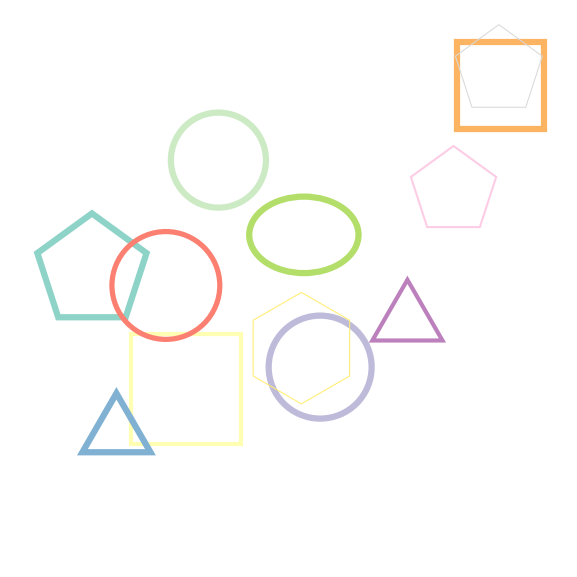[{"shape": "pentagon", "thickness": 3, "radius": 0.5, "center": [0.159, 0.53]}, {"shape": "square", "thickness": 2, "radius": 0.47, "center": [0.322, 0.326]}, {"shape": "circle", "thickness": 3, "radius": 0.45, "center": [0.554, 0.363]}, {"shape": "circle", "thickness": 2.5, "radius": 0.47, "center": [0.287, 0.505]}, {"shape": "triangle", "thickness": 3, "radius": 0.34, "center": [0.202, 0.25]}, {"shape": "square", "thickness": 3, "radius": 0.38, "center": [0.867, 0.851]}, {"shape": "oval", "thickness": 3, "radius": 0.47, "center": [0.526, 0.592]}, {"shape": "pentagon", "thickness": 1, "radius": 0.39, "center": [0.785, 0.669]}, {"shape": "pentagon", "thickness": 0.5, "radius": 0.4, "center": [0.864, 0.877]}, {"shape": "triangle", "thickness": 2, "radius": 0.35, "center": [0.705, 0.445]}, {"shape": "circle", "thickness": 3, "radius": 0.41, "center": [0.378, 0.722]}, {"shape": "hexagon", "thickness": 0.5, "radius": 0.48, "center": [0.522, 0.396]}]